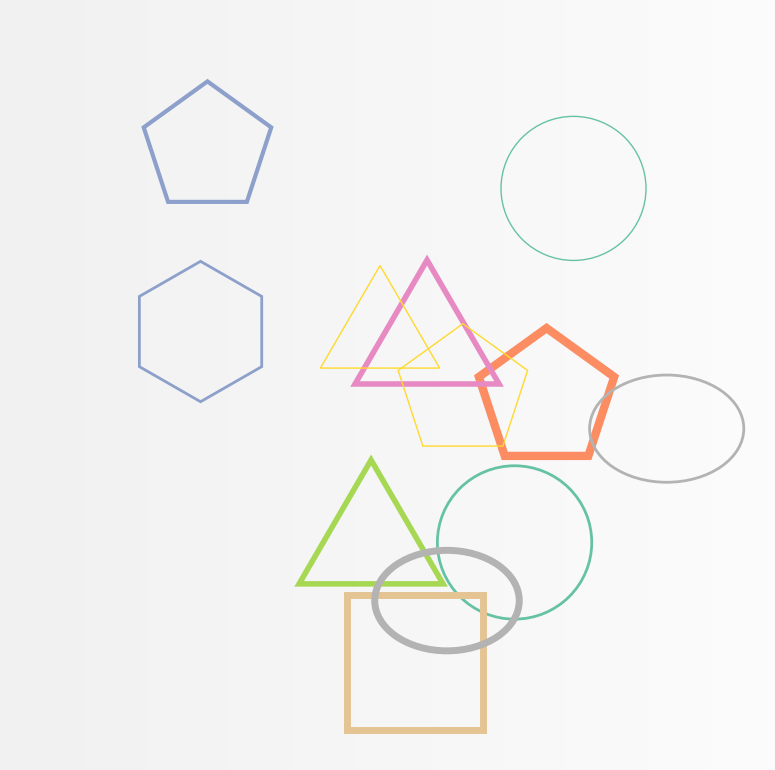[{"shape": "circle", "thickness": 0.5, "radius": 0.47, "center": [0.74, 0.755]}, {"shape": "circle", "thickness": 1, "radius": 0.5, "center": [0.664, 0.296]}, {"shape": "pentagon", "thickness": 3, "radius": 0.46, "center": [0.705, 0.482]}, {"shape": "pentagon", "thickness": 1.5, "radius": 0.43, "center": [0.268, 0.808]}, {"shape": "hexagon", "thickness": 1, "radius": 0.46, "center": [0.259, 0.569]}, {"shape": "triangle", "thickness": 2, "radius": 0.54, "center": [0.551, 0.555]}, {"shape": "triangle", "thickness": 2, "radius": 0.54, "center": [0.479, 0.295]}, {"shape": "pentagon", "thickness": 0.5, "radius": 0.44, "center": [0.597, 0.492]}, {"shape": "triangle", "thickness": 0.5, "radius": 0.44, "center": [0.49, 0.566]}, {"shape": "square", "thickness": 2.5, "radius": 0.44, "center": [0.536, 0.14]}, {"shape": "oval", "thickness": 1, "radius": 0.5, "center": [0.86, 0.443]}, {"shape": "oval", "thickness": 2.5, "radius": 0.47, "center": [0.577, 0.22]}]